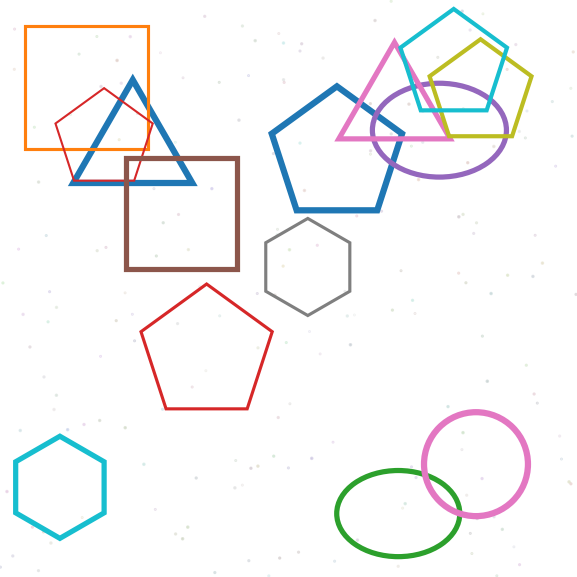[{"shape": "triangle", "thickness": 3, "radius": 0.59, "center": [0.23, 0.742]}, {"shape": "pentagon", "thickness": 3, "radius": 0.59, "center": [0.583, 0.731]}, {"shape": "square", "thickness": 1.5, "radius": 0.53, "center": [0.15, 0.848]}, {"shape": "oval", "thickness": 2.5, "radius": 0.53, "center": [0.69, 0.11]}, {"shape": "pentagon", "thickness": 1.5, "radius": 0.6, "center": [0.358, 0.388]}, {"shape": "pentagon", "thickness": 1, "radius": 0.44, "center": [0.18, 0.758]}, {"shape": "oval", "thickness": 2.5, "radius": 0.58, "center": [0.761, 0.774]}, {"shape": "square", "thickness": 2.5, "radius": 0.48, "center": [0.314, 0.63]}, {"shape": "triangle", "thickness": 2.5, "radius": 0.56, "center": [0.683, 0.814]}, {"shape": "circle", "thickness": 3, "radius": 0.45, "center": [0.824, 0.195]}, {"shape": "hexagon", "thickness": 1.5, "radius": 0.42, "center": [0.533, 0.537]}, {"shape": "pentagon", "thickness": 2, "radius": 0.46, "center": [0.832, 0.838]}, {"shape": "pentagon", "thickness": 2, "radius": 0.49, "center": [0.786, 0.887]}, {"shape": "hexagon", "thickness": 2.5, "radius": 0.44, "center": [0.104, 0.155]}]